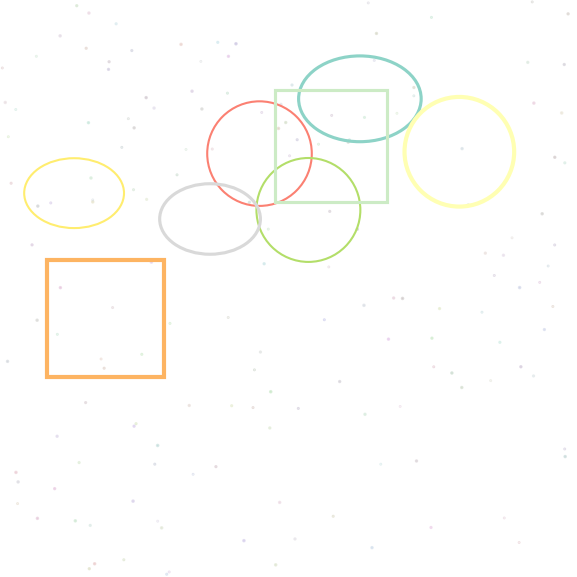[{"shape": "oval", "thickness": 1.5, "radius": 0.53, "center": [0.623, 0.828]}, {"shape": "circle", "thickness": 2, "radius": 0.47, "center": [0.795, 0.736]}, {"shape": "circle", "thickness": 1, "radius": 0.45, "center": [0.449, 0.733]}, {"shape": "square", "thickness": 2, "radius": 0.51, "center": [0.183, 0.447]}, {"shape": "circle", "thickness": 1, "radius": 0.45, "center": [0.534, 0.636]}, {"shape": "oval", "thickness": 1.5, "radius": 0.44, "center": [0.364, 0.62]}, {"shape": "square", "thickness": 1.5, "radius": 0.48, "center": [0.574, 0.746]}, {"shape": "oval", "thickness": 1, "radius": 0.43, "center": [0.128, 0.665]}]